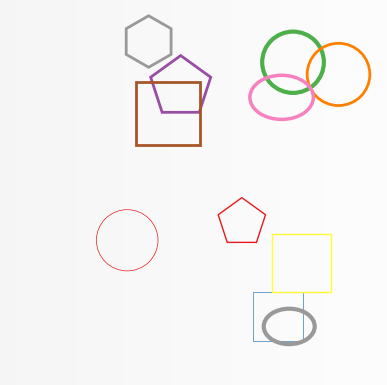[{"shape": "pentagon", "thickness": 1, "radius": 0.32, "center": [0.624, 0.422]}, {"shape": "circle", "thickness": 0.5, "radius": 0.4, "center": [0.328, 0.376]}, {"shape": "square", "thickness": 0.5, "radius": 0.32, "center": [0.717, 0.178]}, {"shape": "circle", "thickness": 3, "radius": 0.4, "center": [0.756, 0.838]}, {"shape": "pentagon", "thickness": 2, "radius": 0.41, "center": [0.466, 0.774]}, {"shape": "circle", "thickness": 2, "radius": 0.4, "center": [0.874, 0.807]}, {"shape": "square", "thickness": 1, "radius": 0.38, "center": [0.778, 0.316]}, {"shape": "square", "thickness": 2, "radius": 0.41, "center": [0.434, 0.706]}, {"shape": "oval", "thickness": 2.5, "radius": 0.41, "center": [0.727, 0.747]}, {"shape": "oval", "thickness": 3, "radius": 0.33, "center": [0.746, 0.152]}, {"shape": "hexagon", "thickness": 2, "radius": 0.33, "center": [0.384, 0.892]}]